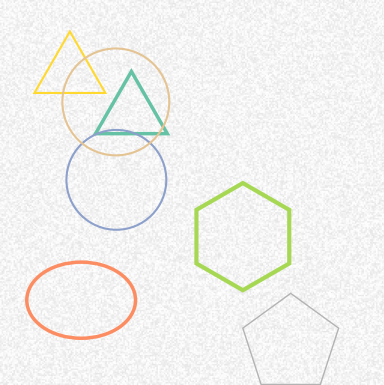[{"shape": "triangle", "thickness": 2.5, "radius": 0.54, "center": [0.341, 0.707]}, {"shape": "oval", "thickness": 2.5, "radius": 0.71, "center": [0.211, 0.22]}, {"shape": "circle", "thickness": 1.5, "radius": 0.65, "center": [0.302, 0.533]}, {"shape": "hexagon", "thickness": 3, "radius": 0.7, "center": [0.631, 0.385]}, {"shape": "triangle", "thickness": 1.5, "radius": 0.53, "center": [0.182, 0.812]}, {"shape": "circle", "thickness": 1.5, "radius": 0.69, "center": [0.301, 0.735]}, {"shape": "pentagon", "thickness": 1, "radius": 0.65, "center": [0.755, 0.107]}]